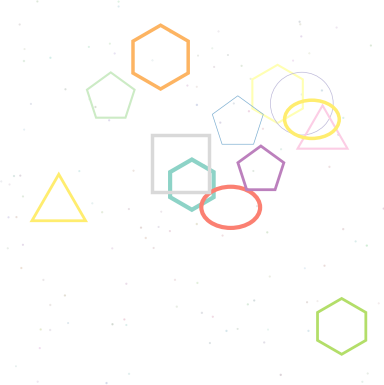[{"shape": "hexagon", "thickness": 3, "radius": 0.33, "center": [0.498, 0.52]}, {"shape": "hexagon", "thickness": 1.5, "radius": 0.38, "center": [0.721, 0.756]}, {"shape": "circle", "thickness": 0.5, "radius": 0.41, "center": [0.784, 0.731]}, {"shape": "oval", "thickness": 3, "radius": 0.38, "center": [0.599, 0.461]}, {"shape": "pentagon", "thickness": 0.5, "radius": 0.35, "center": [0.618, 0.682]}, {"shape": "hexagon", "thickness": 2.5, "radius": 0.41, "center": [0.417, 0.852]}, {"shape": "hexagon", "thickness": 2, "radius": 0.36, "center": [0.887, 0.152]}, {"shape": "triangle", "thickness": 1.5, "radius": 0.37, "center": [0.838, 0.651]}, {"shape": "square", "thickness": 2.5, "radius": 0.37, "center": [0.469, 0.574]}, {"shape": "pentagon", "thickness": 2, "radius": 0.31, "center": [0.678, 0.558]}, {"shape": "pentagon", "thickness": 1.5, "radius": 0.32, "center": [0.288, 0.747]}, {"shape": "triangle", "thickness": 2, "radius": 0.4, "center": [0.153, 0.467]}, {"shape": "oval", "thickness": 2.5, "radius": 0.35, "center": [0.81, 0.69]}]